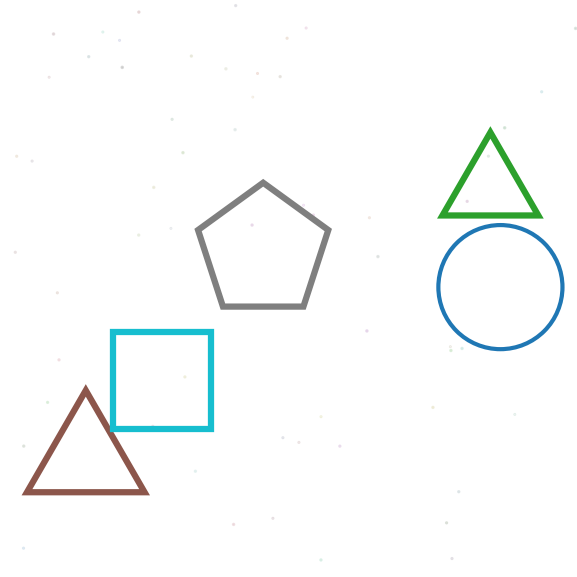[{"shape": "circle", "thickness": 2, "radius": 0.54, "center": [0.867, 0.502]}, {"shape": "triangle", "thickness": 3, "radius": 0.48, "center": [0.849, 0.674]}, {"shape": "triangle", "thickness": 3, "radius": 0.59, "center": [0.149, 0.206]}, {"shape": "pentagon", "thickness": 3, "radius": 0.59, "center": [0.456, 0.564]}, {"shape": "square", "thickness": 3, "radius": 0.42, "center": [0.281, 0.341]}]